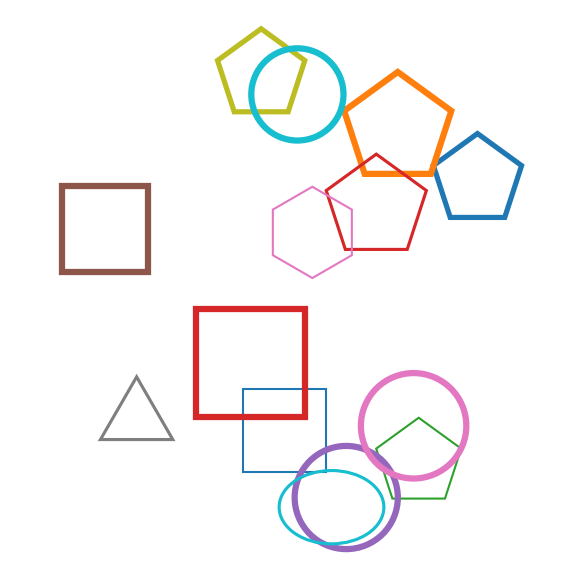[{"shape": "square", "thickness": 1, "radius": 0.36, "center": [0.492, 0.253]}, {"shape": "pentagon", "thickness": 2.5, "radius": 0.4, "center": [0.827, 0.688]}, {"shape": "pentagon", "thickness": 3, "radius": 0.49, "center": [0.689, 0.777]}, {"shape": "pentagon", "thickness": 1, "radius": 0.39, "center": [0.725, 0.198]}, {"shape": "pentagon", "thickness": 1.5, "radius": 0.46, "center": [0.652, 0.641]}, {"shape": "square", "thickness": 3, "radius": 0.47, "center": [0.434, 0.371]}, {"shape": "circle", "thickness": 3, "radius": 0.45, "center": [0.6, 0.138]}, {"shape": "square", "thickness": 3, "radius": 0.37, "center": [0.181, 0.603]}, {"shape": "circle", "thickness": 3, "radius": 0.46, "center": [0.716, 0.262]}, {"shape": "hexagon", "thickness": 1, "radius": 0.39, "center": [0.541, 0.597]}, {"shape": "triangle", "thickness": 1.5, "radius": 0.36, "center": [0.237, 0.274]}, {"shape": "pentagon", "thickness": 2.5, "radius": 0.4, "center": [0.452, 0.87]}, {"shape": "circle", "thickness": 3, "radius": 0.4, "center": [0.515, 0.836]}, {"shape": "oval", "thickness": 1.5, "radius": 0.45, "center": [0.574, 0.121]}]